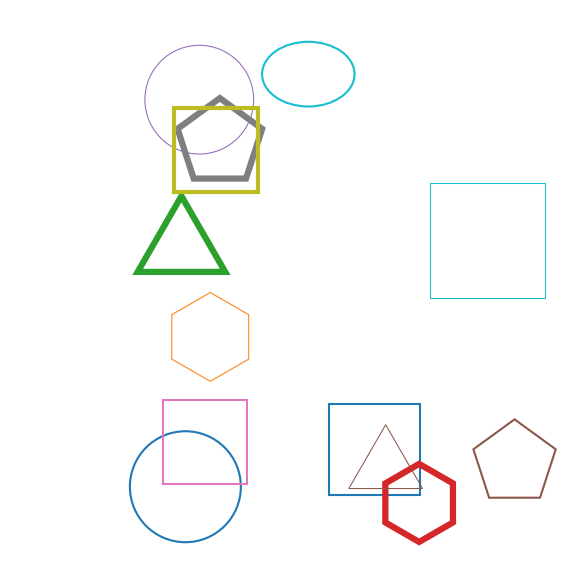[{"shape": "circle", "thickness": 1, "radius": 0.48, "center": [0.321, 0.156]}, {"shape": "square", "thickness": 1, "radius": 0.39, "center": [0.649, 0.221]}, {"shape": "hexagon", "thickness": 0.5, "radius": 0.38, "center": [0.364, 0.416]}, {"shape": "triangle", "thickness": 3, "radius": 0.44, "center": [0.314, 0.572]}, {"shape": "hexagon", "thickness": 3, "radius": 0.34, "center": [0.726, 0.128]}, {"shape": "circle", "thickness": 0.5, "radius": 0.47, "center": [0.345, 0.827]}, {"shape": "pentagon", "thickness": 1, "radius": 0.37, "center": [0.891, 0.198]}, {"shape": "triangle", "thickness": 0.5, "radius": 0.37, "center": [0.668, 0.19]}, {"shape": "square", "thickness": 1, "radius": 0.36, "center": [0.354, 0.234]}, {"shape": "pentagon", "thickness": 3, "radius": 0.39, "center": [0.381, 0.752]}, {"shape": "square", "thickness": 2, "radius": 0.37, "center": [0.374, 0.739]}, {"shape": "oval", "thickness": 1, "radius": 0.4, "center": [0.534, 0.871]}, {"shape": "square", "thickness": 0.5, "radius": 0.5, "center": [0.844, 0.582]}]